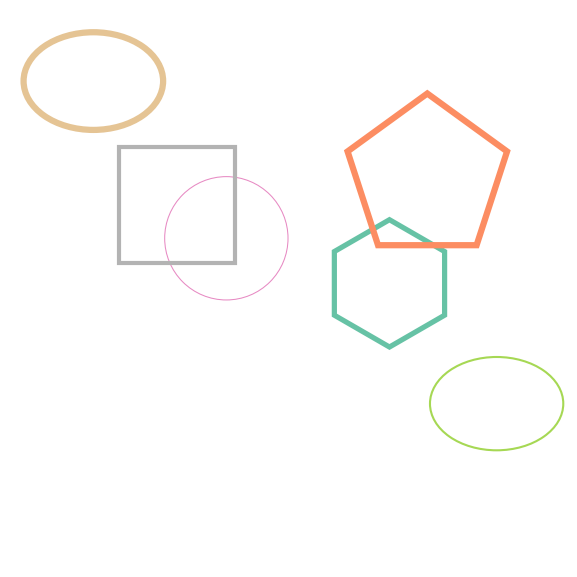[{"shape": "hexagon", "thickness": 2.5, "radius": 0.55, "center": [0.674, 0.508]}, {"shape": "pentagon", "thickness": 3, "radius": 0.73, "center": [0.74, 0.692]}, {"shape": "circle", "thickness": 0.5, "radius": 0.53, "center": [0.392, 0.587]}, {"shape": "oval", "thickness": 1, "radius": 0.58, "center": [0.86, 0.3]}, {"shape": "oval", "thickness": 3, "radius": 0.6, "center": [0.162, 0.859]}, {"shape": "square", "thickness": 2, "radius": 0.5, "center": [0.307, 0.643]}]